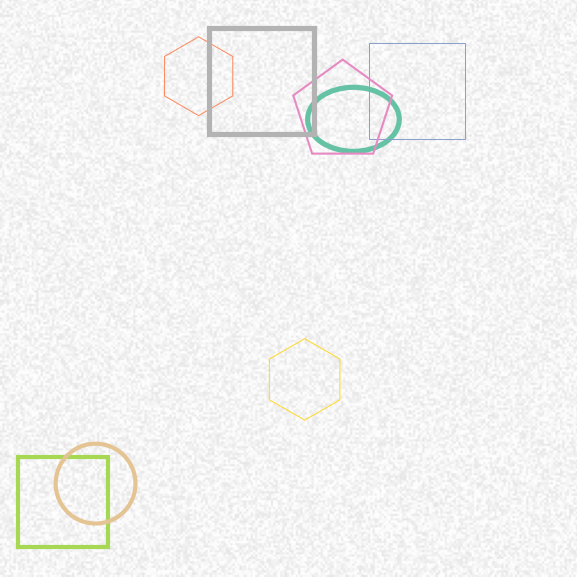[{"shape": "oval", "thickness": 2.5, "radius": 0.4, "center": [0.612, 0.793]}, {"shape": "hexagon", "thickness": 0.5, "radius": 0.34, "center": [0.344, 0.867]}, {"shape": "square", "thickness": 0.5, "radius": 0.41, "center": [0.722, 0.842]}, {"shape": "pentagon", "thickness": 1, "radius": 0.45, "center": [0.593, 0.806]}, {"shape": "square", "thickness": 2, "radius": 0.39, "center": [0.109, 0.13]}, {"shape": "hexagon", "thickness": 0.5, "radius": 0.35, "center": [0.527, 0.342]}, {"shape": "circle", "thickness": 2, "radius": 0.35, "center": [0.165, 0.162]}, {"shape": "square", "thickness": 2.5, "radius": 0.46, "center": [0.453, 0.859]}]